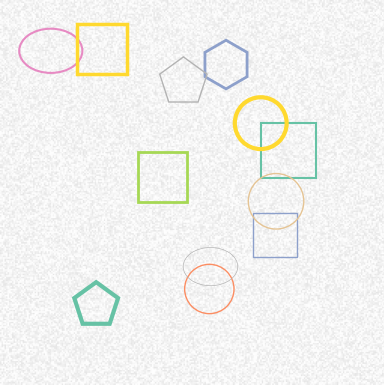[{"shape": "pentagon", "thickness": 3, "radius": 0.3, "center": [0.25, 0.207]}, {"shape": "square", "thickness": 1.5, "radius": 0.36, "center": [0.749, 0.609]}, {"shape": "circle", "thickness": 1, "radius": 0.32, "center": [0.544, 0.249]}, {"shape": "hexagon", "thickness": 2, "radius": 0.32, "center": [0.587, 0.832]}, {"shape": "square", "thickness": 1, "radius": 0.29, "center": [0.714, 0.39]}, {"shape": "oval", "thickness": 1.5, "radius": 0.41, "center": [0.132, 0.868]}, {"shape": "square", "thickness": 2, "radius": 0.32, "center": [0.422, 0.541]}, {"shape": "circle", "thickness": 3, "radius": 0.34, "center": [0.677, 0.68]}, {"shape": "square", "thickness": 2.5, "radius": 0.33, "center": [0.265, 0.873]}, {"shape": "circle", "thickness": 1, "radius": 0.36, "center": [0.717, 0.477]}, {"shape": "oval", "thickness": 0.5, "radius": 0.35, "center": [0.547, 0.308]}, {"shape": "pentagon", "thickness": 1, "radius": 0.32, "center": [0.476, 0.787]}]